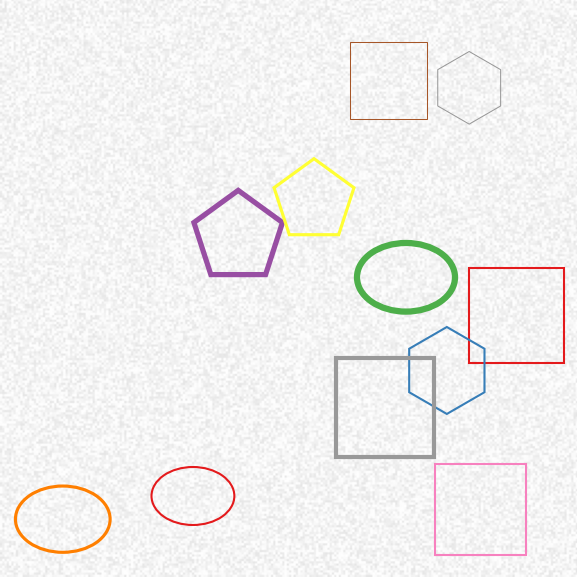[{"shape": "square", "thickness": 1, "radius": 0.41, "center": [0.894, 0.453]}, {"shape": "oval", "thickness": 1, "radius": 0.36, "center": [0.334, 0.14]}, {"shape": "hexagon", "thickness": 1, "radius": 0.38, "center": [0.774, 0.358]}, {"shape": "oval", "thickness": 3, "radius": 0.42, "center": [0.703, 0.519]}, {"shape": "pentagon", "thickness": 2.5, "radius": 0.4, "center": [0.412, 0.589]}, {"shape": "oval", "thickness": 1.5, "radius": 0.41, "center": [0.109, 0.1]}, {"shape": "pentagon", "thickness": 1.5, "radius": 0.36, "center": [0.544, 0.652]}, {"shape": "square", "thickness": 0.5, "radius": 0.33, "center": [0.673, 0.859]}, {"shape": "square", "thickness": 1, "radius": 0.39, "center": [0.832, 0.117]}, {"shape": "hexagon", "thickness": 0.5, "radius": 0.31, "center": [0.812, 0.847]}, {"shape": "square", "thickness": 2, "radius": 0.43, "center": [0.667, 0.293]}]